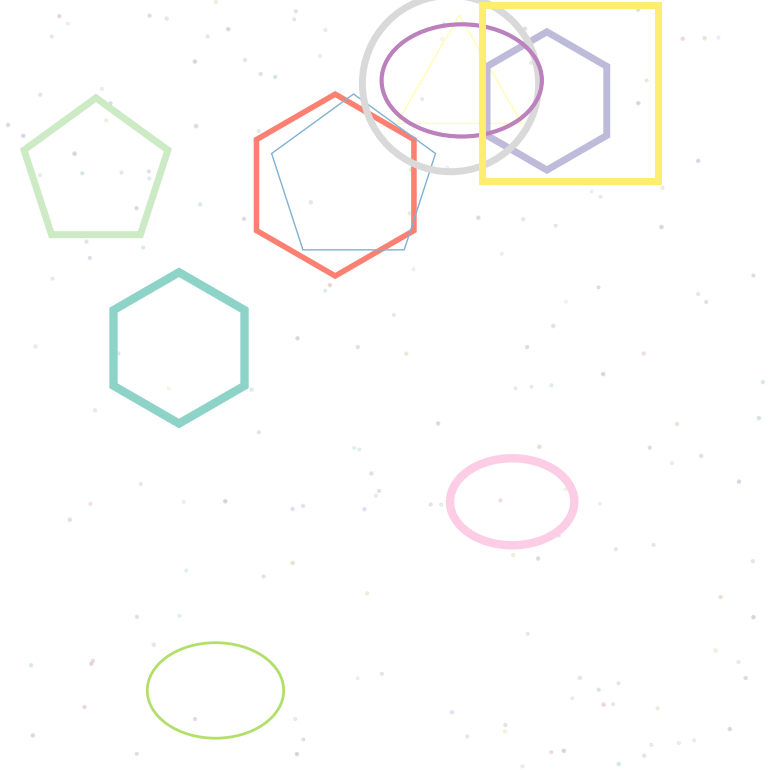[{"shape": "hexagon", "thickness": 3, "radius": 0.49, "center": [0.232, 0.548]}, {"shape": "triangle", "thickness": 0.5, "radius": 0.47, "center": [0.597, 0.887]}, {"shape": "hexagon", "thickness": 2.5, "radius": 0.45, "center": [0.71, 0.869]}, {"shape": "hexagon", "thickness": 2, "radius": 0.59, "center": [0.435, 0.76]}, {"shape": "pentagon", "thickness": 0.5, "radius": 0.56, "center": [0.459, 0.766]}, {"shape": "oval", "thickness": 1, "radius": 0.44, "center": [0.28, 0.103]}, {"shape": "oval", "thickness": 3, "radius": 0.4, "center": [0.665, 0.348]}, {"shape": "circle", "thickness": 2.5, "radius": 0.57, "center": [0.585, 0.891]}, {"shape": "oval", "thickness": 1.5, "radius": 0.52, "center": [0.6, 0.896]}, {"shape": "pentagon", "thickness": 2.5, "radius": 0.49, "center": [0.125, 0.775]}, {"shape": "square", "thickness": 2.5, "radius": 0.57, "center": [0.74, 0.879]}]